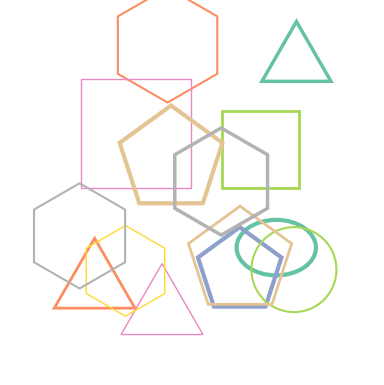[{"shape": "oval", "thickness": 3, "radius": 0.52, "center": [0.718, 0.357]}, {"shape": "triangle", "thickness": 2.5, "radius": 0.52, "center": [0.77, 0.841]}, {"shape": "triangle", "thickness": 2, "radius": 0.61, "center": [0.246, 0.26]}, {"shape": "hexagon", "thickness": 1.5, "radius": 0.75, "center": [0.435, 0.883]}, {"shape": "pentagon", "thickness": 3, "radius": 0.57, "center": [0.623, 0.296]}, {"shape": "square", "thickness": 1, "radius": 0.71, "center": [0.353, 0.654]}, {"shape": "triangle", "thickness": 1, "radius": 0.61, "center": [0.421, 0.192]}, {"shape": "circle", "thickness": 1.5, "radius": 0.55, "center": [0.764, 0.3]}, {"shape": "square", "thickness": 2, "radius": 0.5, "center": [0.676, 0.611]}, {"shape": "hexagon", "thickness": 1, "radius": 0.59, "center": [0.326, 0.296]}, {"shape": "pentagon", "thickness": 3, "radius": 0.7, "center": [0.444, 0.586]}, {"shape": "pentagon", "thickness": 2, "radius": 0.7, "center": [0.624, 0.324]}, {"shape": "hexagon", "thickness": 1.5, "radius": 0.68, "center": [0.207, 0.387]}, {"shape": "hexagon", "thickness": 2.5, "radius": 0.7, "center": [0.574, 0.529]}]